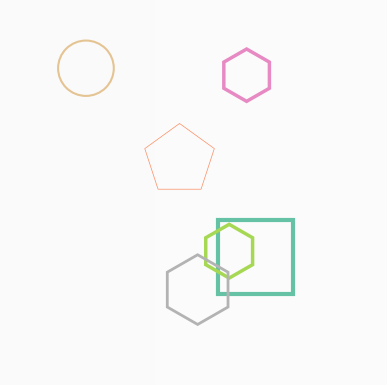[{"shape": "square", "thickness": 3, "radius": 0.48, "center": [0.66, 0.332]}, {"shape": "pentagon", "thickness": 0.5, "radius": 0.47, "center": [0.463, 0.585]}, {"shape": "hexagon", "thickness": 2.5, "radius": 0.34, "center": [0.636, 0.805]}, {"shape": "hexagon", "thickness": 2.5, "radius": 0.35, "center": [0.591, 0.348]}, {"shape": "circle", "thickness": 1.5, "radius": 0.36, "center": [0.222, 0.823]}, {"shape": "hexagon", "thickness": 2, "radius": 0.45, "center": [0.51, 0.248]}]